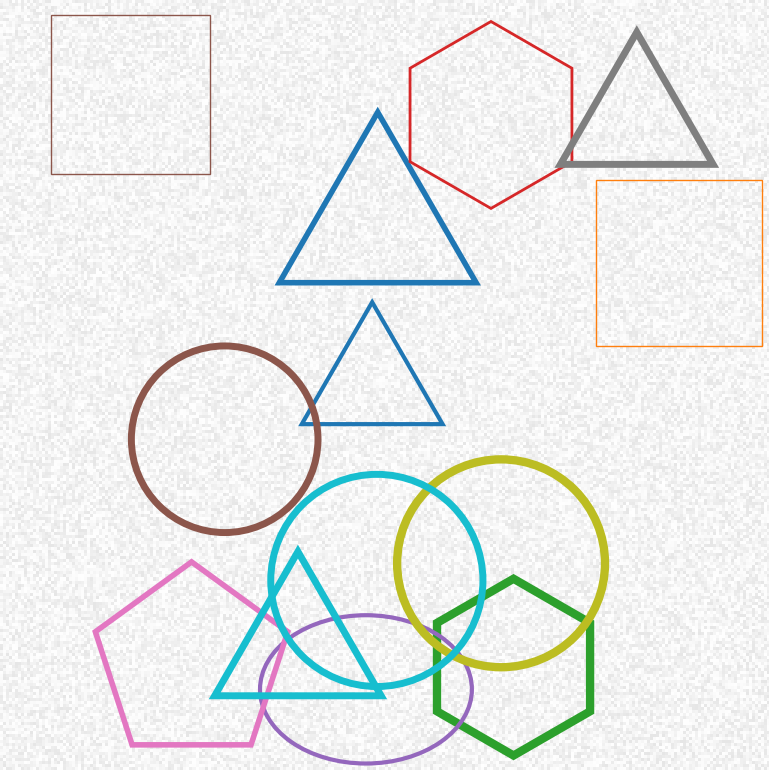[{"shape": "triangle", "thickness": 2, "radius": 0.74, "center": [0.491, 0.707]}, {"shape": "triangle", "thickness": 1.5, "radius": 0.53, "center": [0.483, 0.502]}, {"shape": "square", "thickness": 0.5, "radius": 0.54, "center": [0.882, 0.659]}, {"shape": "hexagon", "thickness": 3, "radius": 0.57, "center": [0.667, 0.134]}, {"shape": "hexagon", "thickness": 1, "radius": 0.61, "center": [0.638, 0.851]}, {"shape": "oval", "thickness": 1.5, "radius": 0.69, "center": [0.475, 0.105]}, {"shape": "square", "thickness": 0.5, "radius": 0.52, "center": [0.17, 0.877]}, {"shape": "circle", "thickness": 2.5, "radius": 0.61, "center": [0.292, 0.43]}, {"shape": "pentagon", "thickness": 2, "radius": 0.66, "center": [0.249, 0.139]}, {"shape": "triangle", "thickness": 2.5, "radius": 0.57, "center": [0.827, 0.844]}, {"shape": "circle", "thickness": 3, "radius": 0.67, "center": [0.651, 0.268]}, {"shape": "triangle", "thickness": 2.5, "radius": 0.62, "center": [0.387, 0.159]}, {"shape": "circle", "thickness": 2.5, "radius": 0.69, "center": [0.489, 0.246]}]